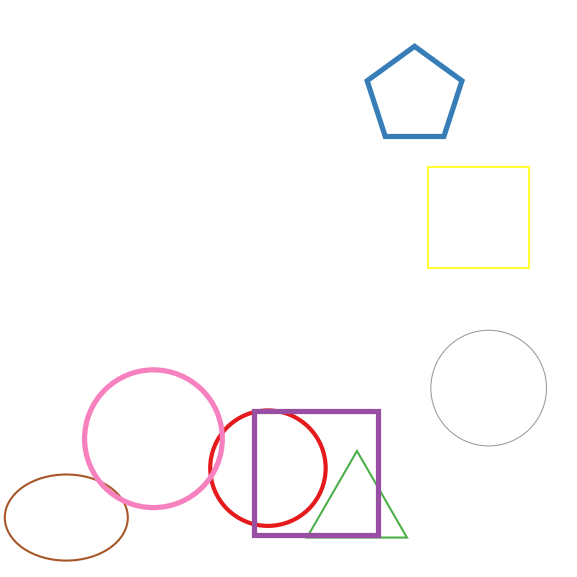[{"shape": "circle", "thickness": 2, "radius": 0.5, "center": [0.464, 0.188]}, {"shape": "pentagon", "thickness": 2.5, "radius": 0.43, "center": [0.718, 0.833]}, {"shape": "triangle", "thickness": 1, "radius": 0.5, "center": [0.618, 0.118]}, {"shape": "square", "thickness": 2.5, "radius": 0.54, "center": [0.547, 0.18]}, {"shape": "square", "thickness": 1, "radius": 0.44, "center": [0.829, 0.622]}, {"shape": "oval", "thickness": 1, "radius": 0.53, "center": [0.115, 0.103]}, {"shape": "circle", "thickness": 2.5, "radius": 0.6, "center": [0.266, 0.239]}, {"shape": "circle", "thickness": 0.5, "radius": 0.5, "center": [0.846, 0.327]}]